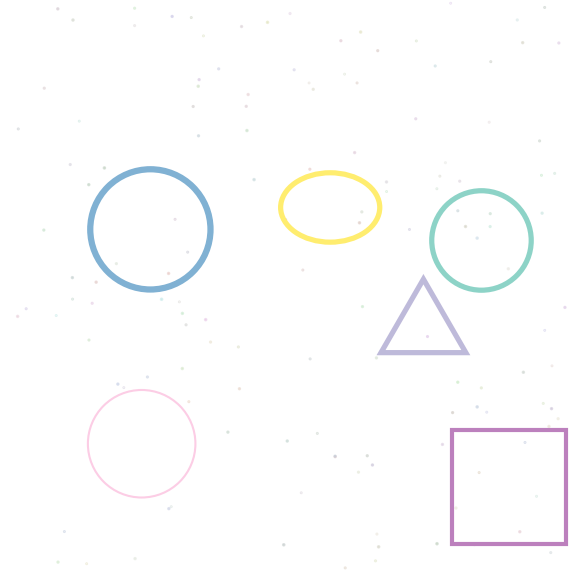[{"shape": "circle", "thickness": 2.5, "radius": 0.43, "center": [0.834, 0.583]}, {"shape": "triangle", "thickness": 2.5, "radius": 0.42, "center": [0.733, 0.431]}, {"shape": "circle", "thickness": 3, "radius": 0.52, "center": [0.26, 0.602]}, {"shape": "circle", "thickness": 1, "radius": 0.47, "center": [0.245, 0.231]}, {"shape": "square", "thickness": 2, "radius": 0.49, "center": [0.881, 0.155]}, {"shape": "oval", "thickness": 2.5, "radius": 0.43, "center": [0.572, 0.64]}]